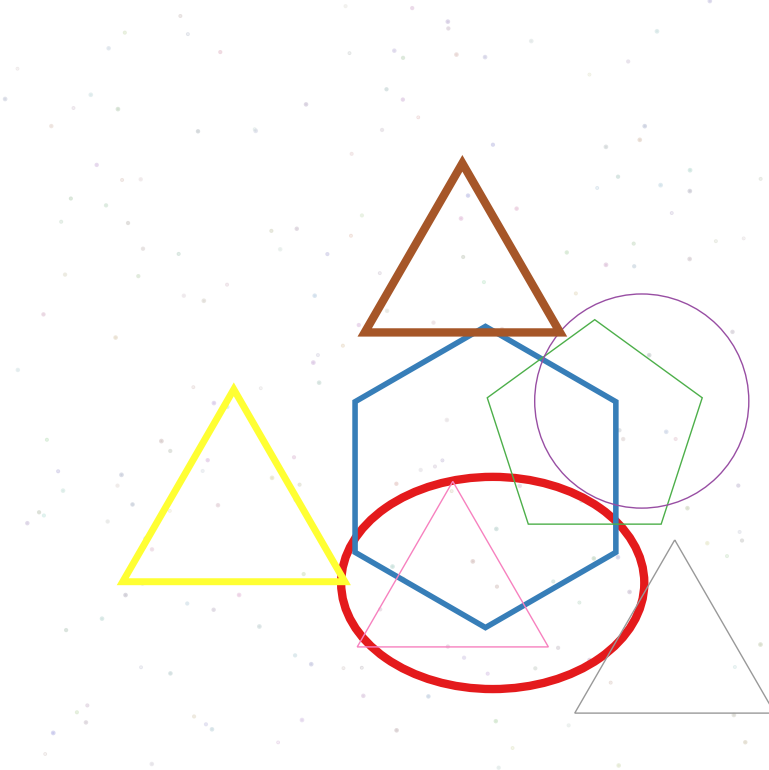[{"shape": "oval", "thickness": 3, "radius": 0.98, "center": [0.64, 0.243]}, {"shape": "hexagon", "thickness": 2, "radius": 0.98, "center": [0.63, 0.38]}, {"shape": "pentagon", "thickness": 0.5, "radius": 0.73, "center": [0.772, 0.438]}, {"shape": "circle", "thickness": 0.5, "radius": 0.7, "center": [0.833, 0.479]}, {"shape": "triangle", "thickness": 2.5, "radius": 0.83, "center": [0.304, 0.328]}, {"shape": "triangle", "thickness": 3, "radius": 0.73, "center": [0.6, 0.641]}, {"shape": "triangle", "thickness": 0.5, "radius": 0.72, "center": [0.588, 0.232]}, {"shape": "triangle", "thickness": 0.5, "radius": 0.75, "center": [0.876, 0.149]}]